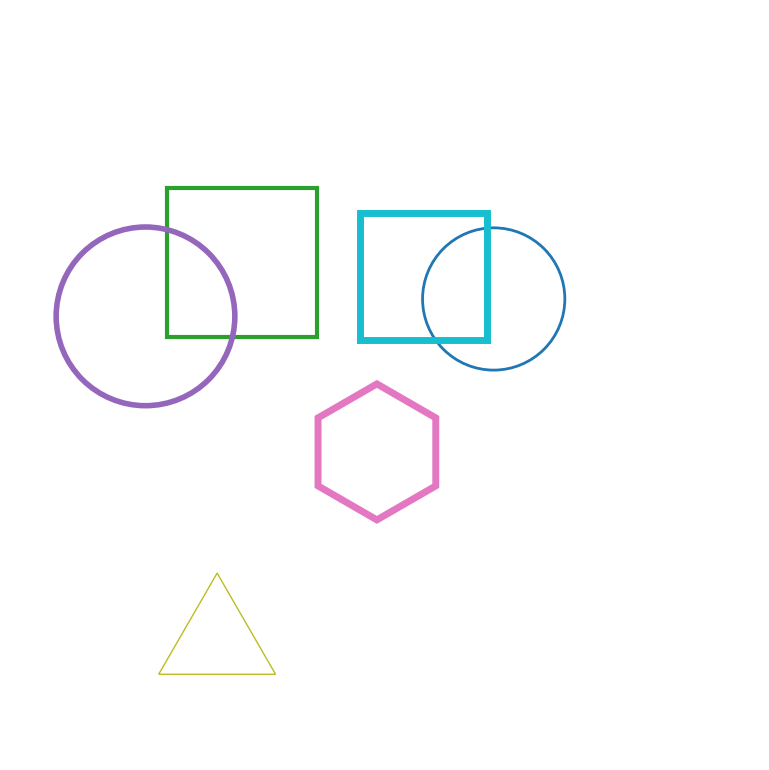[{"shape": "circle", "thickness": 1, "radius": 0.46, "center": [0.641, 0.612]}, {"shape": "square", "thickness": 1.5, "radius": 0.49, "center": [0.315, 0.659]}, {"shape": "circle", "thickness": 2, "radius": 0.58, "center": [0.189, 0.589]}, {"shape": "hexagon", "thickness": 2.5, "radius": 0.44, "center": [0.489, 0.413]}, {"shape": "triangle", "thickness": 0.5, "radius": 0.44, "center": [0.282, 0.168]}, {"shape": "square", "thickness": 2.5, "radius": 0.41, "center": [0.55, 0.641]}]